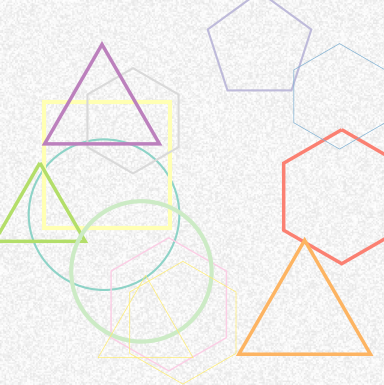[{"shape": "circle", "thickness": 1.5, "radius": 0.98, "center": [0.27, 0.442]}, {"shape": "square", "thickness": 3, "radius": 0.82, "center": [0.279, 0.572]}, {"shape": "pentagon", "thickness": 1.5, "radius": 0.71, "center": [0.674, 0.88]}, {"shape": "hexagon", "thickness": 2.5, "radius": 0.87, "center": [0.888, 0.489]}, {"shape": "hexagon", "thickness": 0.5, "radius": 0.69, "center": [0.882, 0.75]}, {"shape": "triangle", "thickness": 2.5, "radius": 0.99, "center": [0.791, 0.179]}, {"shape": "triangle", "thickness": 2.5, "radius": 0.68, "center": [0.104, 0.441]}, {"shape": "hexagon", "thickness": 1, "radius": 0.86, "center": [0.438, 0.21]}, {"shape": "hexagon", "thickness": 1.5, "radius": 0.68, "center": [0.345, 0.686]}, {"shape": "triangle", "thickness": 2.5, "radius": 0.86, "center": [0.265, 0.712]}, {"shape": "circle", "thickness": 3, "radius": 0.91, "center": [0.367, 0.295]}, {"shape": "triangle", "thickness": 0.5, "radius": 0.71, "center": [0.378, 0.142]}, {"shape": "hexagon", "thickness": 0.5, "radius": 0.8, "center": [0.475, 0.162]}]